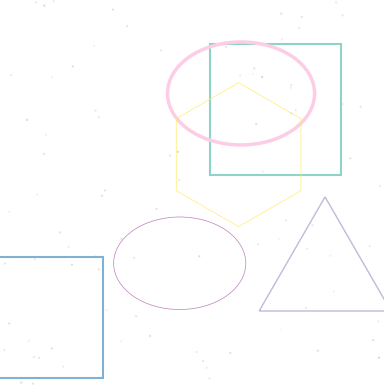[{"shape": "square", "thickness": 1.5, "radius": 0.85, "center": [0.716, 0.716]}, {"shape": "triangle", "thickness": 1, "radius": 0.99, "center": [0.844, 0.291]}, {"shape": "square", "thickness": 1.5, "radius": 0.78, "center": [0.111, 0.176]}, {"shape": "oval", "thickness": 2.5, "radius": 0.96, "center": [0.626, 0.757]}, {"shape": "oval", "thickness": 0.5, "radius": 0.86, "center": [0.467, 0.316]}, {"shape": "hexagon", "thickness": 0.5, "radius": 0.93, "center": [0.62, 0.598]}]